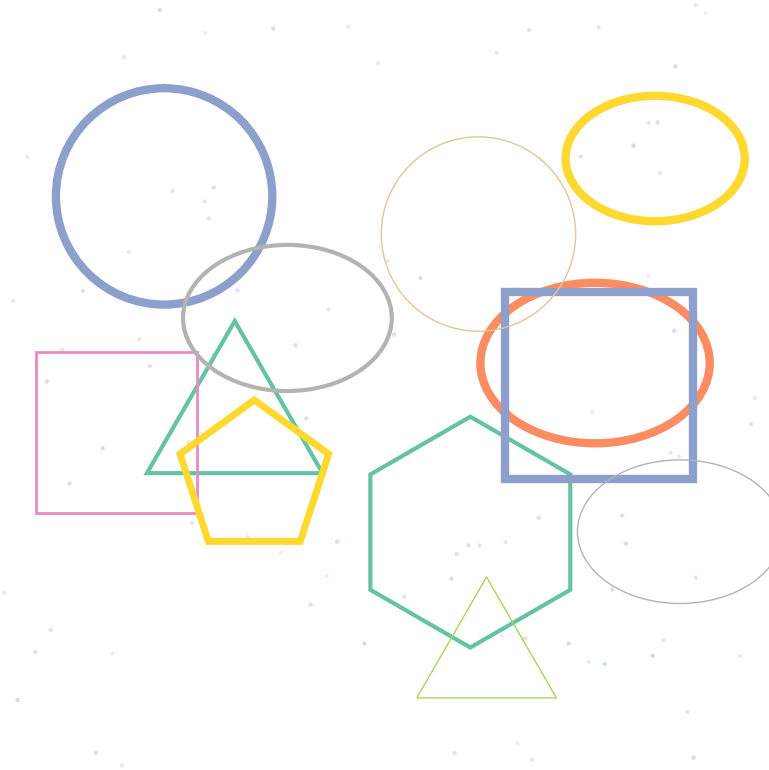[{"shape": "hexagon", "thickness": 1.5, "radius": 0.75, "center": [0.611, 0.309]}, {"shape": "triangle", "thickness": 1.5, "radius": 0.66, "center": [0.305, 0.451]}, {"shape": "oval", "thickness": 3, "radius": 0.74, "center": [0.773, 0.529]}, {"shape": "circle", "thickness": 3, "radius": 0.7, "center": [0.213, 0.745]}, {"shape": "square", "thickness": 3, "radius": 0.61, "center": [0.778, 0.499]}, {"shape": "square", "thickness": 1, "radius": 0.52, "center": [0.151, 0.439]}, {"shape": "triangle", "thickness": 0.5, "radius": 0.52, "center": [0.632, 0.146]}, {"shape": "oval", "thickness": 3, "radius": 0.58, "center": [0.851, 0.794]}, {"shape": "pentagon", "thickness": 2.5, "radius": 0.51, "center": [0.33, 0.379]}, {"shape": "circle", "thickness": 0.5, "radius": 0.63, "center": [0.621, 0.696]}, {"shape": "oval", "thickness": 1.5, "radius": 0.68, "center": [0.373, 0.587]}, {"shape": "oval", "thickness": 0.5, "radius": 0.67, "center": [0.883, 0.309]}]